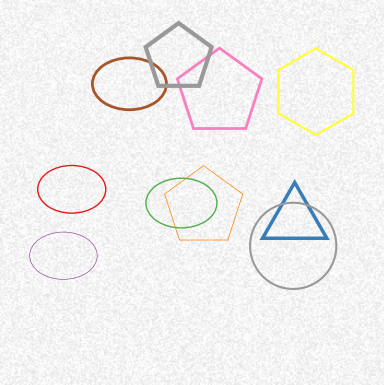[{"shape": "oval", "thickness": 1, "radius": 0.44, "center": [0.186, 0.508]}, {"shape": "triangle", "thickness": 2.5, "radius": 0.48, "center": [0.765, 0.429]}, {"shape": "oval", "thickness": 1, "radius": 0.46, "center": [0.471, 0.473]}, {"shape": "oval", "thickness": 0.5, "radius": 0.44, "center": [0.165, 0.336]}, {"shape": "pentagon", "thickness": 0.5, "radius": 0.53, "center": [0.529, 0.463]}, {"shape": "hexagon", "thickness": 1.5, "radius": 0.56, "center": [0.82, 0.762]}, {"shape": "oval", "thickness": 2, "radius": 0.48, "center": [0.336, 0.782]}, {"shape": "pentagon", "thickness": 2, "radius": 0.58, "center": [0.57, 0.76]}, {"shape": "circle", "thickness": 1.5, "radius": 0.56, "center": [0.762, 0.361]}, {"shape": "pentagon", "thickness": 3, "radius": 0.45, "center": [0.464, 0.85]}]